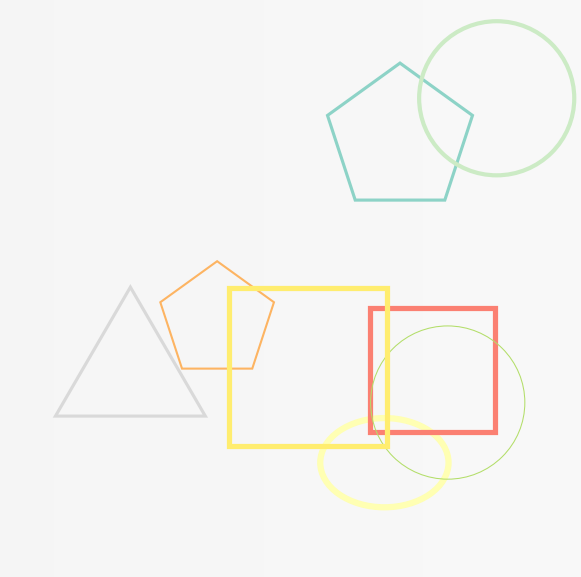[{"shape": "pentagon", "thickness": 1.5, "radius": 0.66, "center": [0.688, 0.759]}, {"shape": "oval", "thickness": 3, "radius": 0.55, "center": [0.661, 0.198]}, {"shape": "square", "thickness": 2.5, "radius": 0.54, "center": [0.744, 0.359]}, {"shape": "pentagon", "thickness": 1, "radius": 0.51, "center": [0.374, 0.444]}, {"shape": "circle", "thickness": 0.5, "radius": 0.66, "center": [0.77, 0.302]}, {"shape": "triangle", "thickness": 1.5, "radius": 0.74, "center": [0.224, 0.353]}, {"shape": "circle", "thickness": 2, "radius": 0.67, "center": [0.855, 0.829]}, {"shape": "square", "thickness": 2.5, "radius": 0.68, "center": [0.53, 0.364]}]